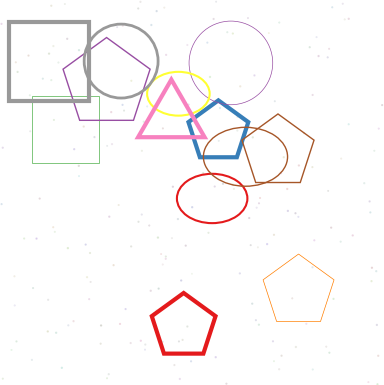[{"shape": "pentagon", "thickness": 3, "radius": 0.44, "center": [0.477, 0.152]}, {"shape": "oval", "thickness": 1.5, "radius": 0.46, "center": [0.551, 0.484]}, {"shape": "pentagon", "thickness": 3, "radius": 0.41, "center": [0.567, 0.658]}, {"shape": "square", "thickness": 0.5, "radius": 0.43, "center": [0.17, 0.664]}, {"shape": "circle", "thickness": 0.5, "radius": 0.54, "center": [0.6, 0.837]}, {"shape": "pentagon", "thickness": 1, "radius": 0.59, "center": [0.277, 0.784]}, {"shape": "pentagon", "thickness": 0.5, "radius": 0.48, "center": [0.775, 0.243]}, {"shape": "oval", "thickness": 1.5, "radius": 0.41, "center": [0.463, 0.757]}, {"shape": "pentagon", "thickness": 1, "radius": 0.49, "center": [0.722, 0.606]}, {"shape": "oval", "thickness": 1, "radius": 0.55, "center": [0.638, 0.593]}, {"shape": "triangle", "thickness": 3, "radius": 0.5, "center": [0.445, 0.693]}, {"shape": "square", "thickness": 3, "radius": 0.51, "center": [0.127, 0.839]}, {"shape": "circle", "thickness": 2, "radius": 0.48, "center": [0.315, 0.841]}]